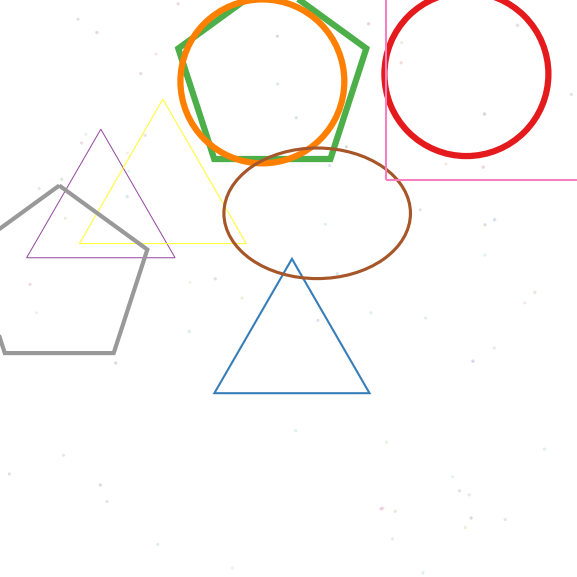[{"shape": "circle", "thickness": 3, "radius": 0.71, "center": [0.808, 0.871]}, {"shape": "triangle", "thickness": 1, "radius": 0.78, "center": [0.506, 0.396]}, {"shape": "pentagon", "thickness": 3, "radius": 0.86, "center": [0.472, 0.862]}, {"shape": "triangle", "thickness": 0.5, "radius": 0.74, "center": [0.175, 0.627]}, {"shape": "circle", "thickness": 3, "radius": 0.71, "center": [0.454, 0.858]}, {"shape": "triangle", "thickness": 0.5, "radius": 0.83, "center": [0.282, 0.661]}, {"shape": "oval", "thickness": 1.5, "radius": 0.81, "center": [0.549, 0.63]}, {"shape": "square", "thickness": 1, "radius": 0.98, "center": [0.865, 0.884]}, {"shape": "pentagon", "thickness": 2, "radius": 0.8, "center": [0.103, 0.517]}]